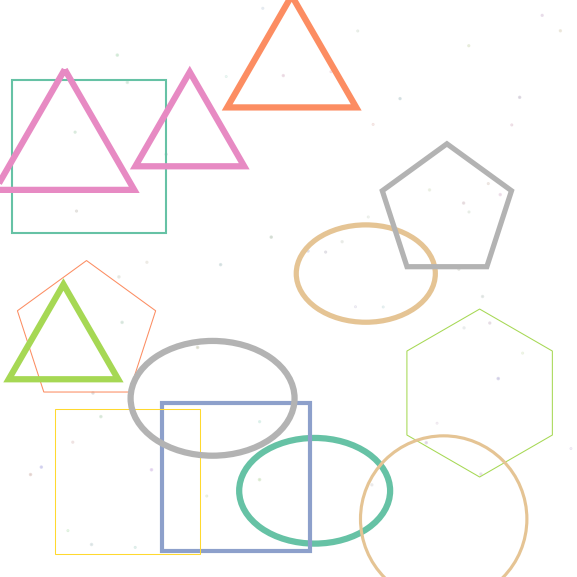[{"shape": "oval", "thickness": 3, "radius": 0.65, "center": [0.545, 0.149]}, {"shape": "square", "thickness": 1, "radius": 0.66, "center": [0.154, 0.728]}, {"shape": "pentagon", "thickness": 0.5, "radius": 0.63, "center": [0.15, 0.422]}, {"shape": "triangle", "thickness": 3, "radius": 0.65, "center": [0.505, 0.878]}, {"shape": "square", "thickness": 2, "radius": 0.64, "center": [0.408, 0.173]}, {"shape": "triangle", "thickness": 3, "radius": 0.69, "center": [0.112, 0.74]}, {"shape": "triangle", "thickness": 3, "radius": 0.54, "center": [0.329, 0.766]}, {"shape": "hexagon", "thickness": 0.5, "radius": 0.73, "center": [0.831, 0.319]}, {"shape": "triangle", "thickness": 3, "radius": 0.55, "center": [0.11, 0.397]}, {"shape": "square", "thickness": 0.5, "radius": 0.63, "center": [0.221, 0.165]}, {"shape": "oval", "thickness": 2.5, "radius": 0.6, "center": [0.633, 0.525]}, {"shape": "circle", "thickness": 1.5, "radius": 0.72, "center": [0.768, 0.1]}, {"shape": "oval", "thickness": 3, "radius": 0.71, "center": [0.368, 0.309]}, {"shape": "pentagon", "thickness": 2.5, "radius": 0.59, "center": [0.774, 0.632]}]